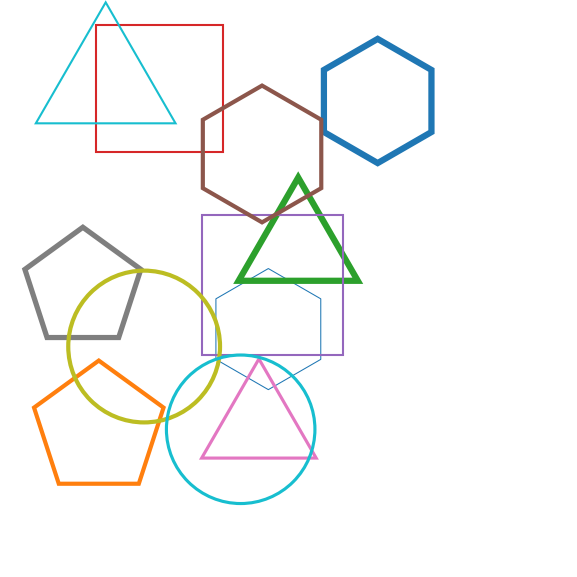[{"shape": "hexagon", "thickness": 3, "radius": 0.54, "center": [0.654, 0.824]}, {"shape": "hexagon", "thickness": 0.5, "radius": 0.52, "center": [0.465, 0.429]}, {"shape": "pentagon", "thickness": 2, "radius": 0.59, "center": [0.171, 0.257]}, {"shape": "triangle", "thickness": 3, "radius": 0.6, "center": [0.516, 0.572]}, {"shape": "square", "thickness": 1, "radius": 0.55, "center": [0.276, 0.846]}, {"shape": "square", "thickness": 1, "radius": 0.61, "center": [0.472, 0.505]}, {"shape": "hexagon", "thickness": 2, "radius": 0.59, "center": [0.454, 0.733]}, {"shape": "triangle", "thickness": 1.5, "radius": 0.57, "center": [0.448, 0.263]}, {"shape": "pentagon", "thickness": 2.5, "radius": 0.53, "center": [0.143, 0.5]}, {"shape": "circle", "thickness": 2, "radius": 0.66, "center": [0.25, 0.399]}, {"shape": "triangle", "thickness": 1, "radius": 0.7, "center": [0.183, 0.855]}, {"shape": "circle", "thickness": 1.5, "radius": 0.64, "center": [0.417, 0.256]}]